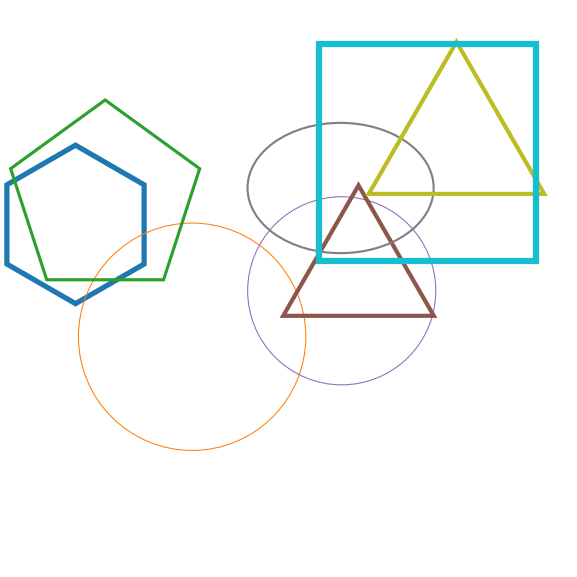[{"shape": "hexagon", "thickness": 2.5, "radius": 0.69, "center": [0.131, 0.611]}, {"shape": "circle", "thickness": 0.5, "radius": 0.98, "center": [0.333, 0.416]}, {"shape": "pentagon", "thickness": 1.5, "radius": 0.86, "center": [0.182, 0.654]}, {"shape": "circle", "thickness": 0.5, "radius": 0.81, "center": [0.592, 0.496]}, {"shape": "triangle", "thickness": 2, "radius": 0.75, "center": [0.621, 0.528]}, {"shape": "oval", "thickness": 1, "radius": 0.81, "center": [0.59, 0.674]}, {"shape": "triangle", "thickness": 2, "radius": 0.88, "center": [0.79, 0.751]}, {"shape": "square", "thickness": 3, "radius": 0.94, "center": [0.741, 0.736]}]